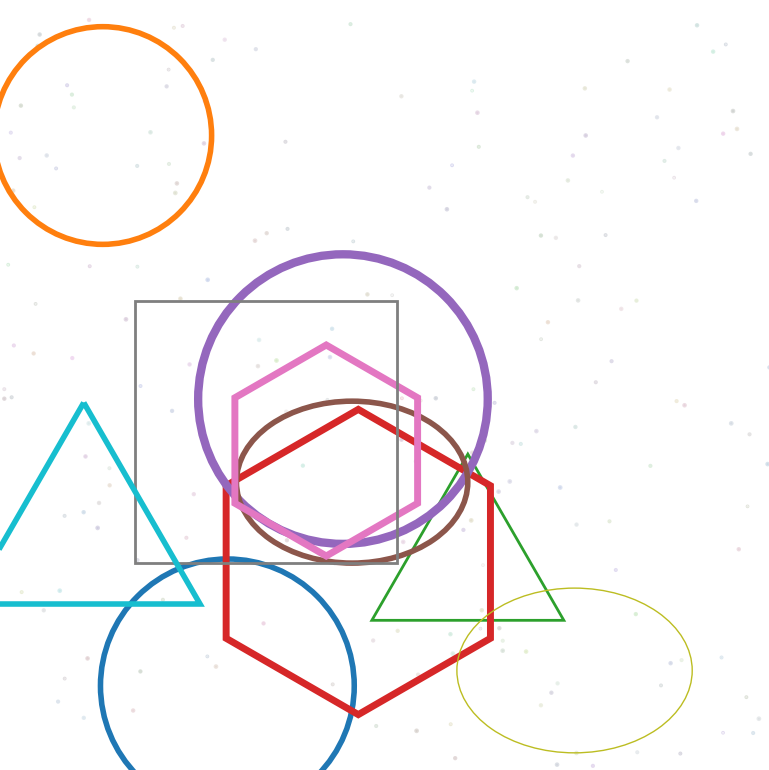[{"shape": "circle", "thickness": 2, "radius": 0.82, "center": [0.295, 0.109]}, {"shape": "circle", "thickness": 2, "radius": 0.71, "center": [0.133, 0.824]}, {"shape": "triangle", "thickness": 1, "radius": 0.72, "center": [0.608, 0.266]}, {"shape": "hexagon", "thickness": 2.5, "radius": 0.99, "center": [0.465, 0.27]}, {"shape": "circle", "thickness": 3, "radius": 0.94, "center": [0.445, 0.482]}, {"shape": "oval", "thickness": 2, "radius": 0.75, "center": [0.457, 0.374]}, {"shape": "hexagon", "thickness": 2.5, "radius": 0.69, "center": [0.424, 0.415]}, {"shape": "square", "thickness": 1, "radius": 0.85, "center": [0.345, 0.439]}, {"shape": "oval", "thickness": 0.5, "radius": 0.76, "center": [0.746, 0.129]}, {"shape": "triangle", "thickness": 2, "radius": 0.87, "center": [0.109, 0.303]}]